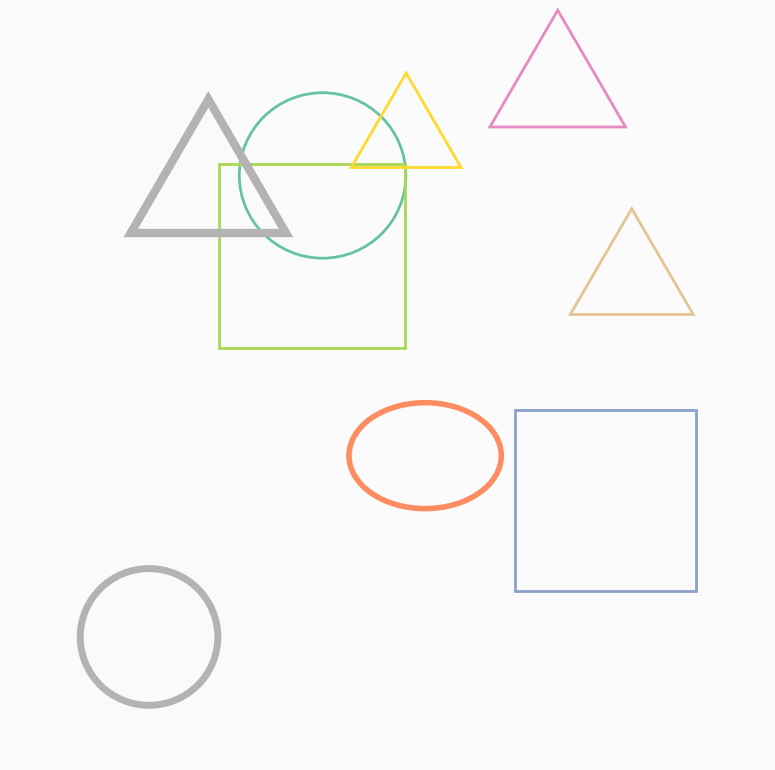[{"shape": "circle", "thickness": 1, "radius": 0.54, "center": [0.416, 0.772]}, {"shape": "oval", "thickness": 2, "radius": 0.49, "center": [0.549, 0.408]}, {"shape": "square", "thickness": 1, "radius": 0.58, "center": [0.781, 0.35]}, {"shape": "triangle", "thickness": 1, "radius": 0.51, "center": [0.72, 0.886]}, {"shape": "square", "thickness": 1, "radius": 0.6, "center": [0.402, 0.667]}, {"shape": "triangle", "thickness": 1, "radius": 0.41, "center": [0.524, 0.823]}, {"shape": "triangle", "thickness": 1, "radius": 0.46, "center": [0.815, 0.637]}, {"shape": "circle", "thickness": 2.5, "radius": 0.44, "center": [0.192, 0.173]}, {"shape": "triangle", "thickness": 3, "radius": 0.58, "center": [0.269, 0.755]}]